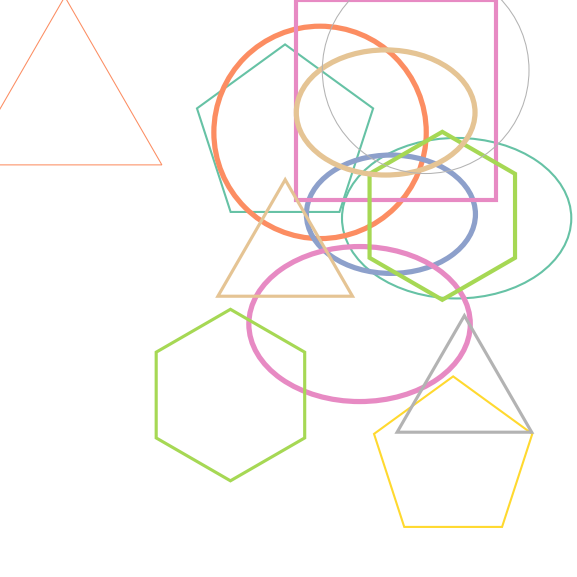[{"shape": "oval", "thickness": 1, "radius": 0.99, "center": [0.791, 0.621]}, {"shape": "pentagon", "thickness": 1, "radius": 0.8, "center": [0.494, 0.762]}, {"shape": "circle", "thickness": 2.5, "radius": 0.92, "center": [0.554, 0.77]}, {"shape": "triangle", "thickness": 0.5, "radius": 0.97, "center": [0.112, 0.811]}, {"shape": "oval", "thickness": 2.5, "radius": 0.73, "center": [0.677, 0.628]}, {"shape": "oval", "thickness": 2.5, "radius": 0.96, "center": [0.623, 0.438]}, {"shape": "square", "thickness": 2, "radius": 0.87, "center": [0.685, 0.827]}, {"shape": "hexagon", "thickness": 1.5, "radius": 0.74, "center": [0.399, 0.315]}, {"shape": "hexagon", "thickness": 2, "radius": 0.73, "center": [0.766, 0.625]}, {"shape": "pentagon", "thickness": 1, "radius": 0.72, "center": [0.785, 0.203]}, {"shape": "triangle", "thickness": 1.5, "radius": 0.67, "center": [0.494, 0.553]}, {"shape": "oval", "thickness": 2.5, "radius": 0.77, "center": [0.668, 0.804]}, {"shape": "triangle", "thickness": 1.5, "radius": 0.67, "center": [0.804, 0.318]}, {"shape": "circle", "thickness": 0.5, "radius": 0.89, "center": [0.737, 0.878]}]